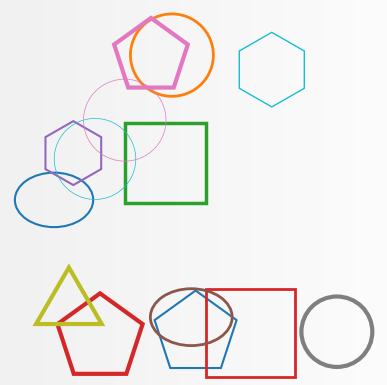[{"shape": "pentagon", "thickness": 1.5, "radius": 0.56, "center": [0.505, 0.134]}, {"shape": "oval", "thickness": 1.5, "radius": 0.51, "center": [0.139, 0.481]}, {"shape": "circle", "thickness": 2, "radius": 0.53, "center": [0.444, 0.857]}, {"shape": "square", "thickness": 2.5, "radius": 0.52, "center": [0.427, 0.576]}, {"shape": "square", "thickness": 2, "radius": 0.57, "center": [0.647, 0.134]}, {"shape": "pentagon", "thickness": 3, "radius": 0.58, "center": [0.258, 0.123]}, {"shape": "hexagon", "thickness": 1.5, "radius": 0.42, "center": [0.189, 0.602]}, {"shape": "oval", "thickness": 2, "radius": 0.53, "center": [0.494, 0.176]}, {"shape": "circle", "thickness": 0.5, "radius": 0.53, "center": [0.322, 0.688]}, {"shape": "pentagon", "thickness": 3, "radius": 0.5, "center": [0.39, 0.853]}, {"shape": "circle", "thickness": 3, "radius": 0.46, "center": [0.869, 0.138]}, {"shape": "triangle", "thickness": 3, "radius": 0.49, "center": [0.178, 0.207]}, {"shape": "circle", "thickness": 0.5, "radius": 0.53, "center": [0.245, 0.587]}, {"shape": "hexagon", "thickness": 1, "radius": 0.48, "center": [0.701, 0.819]}]